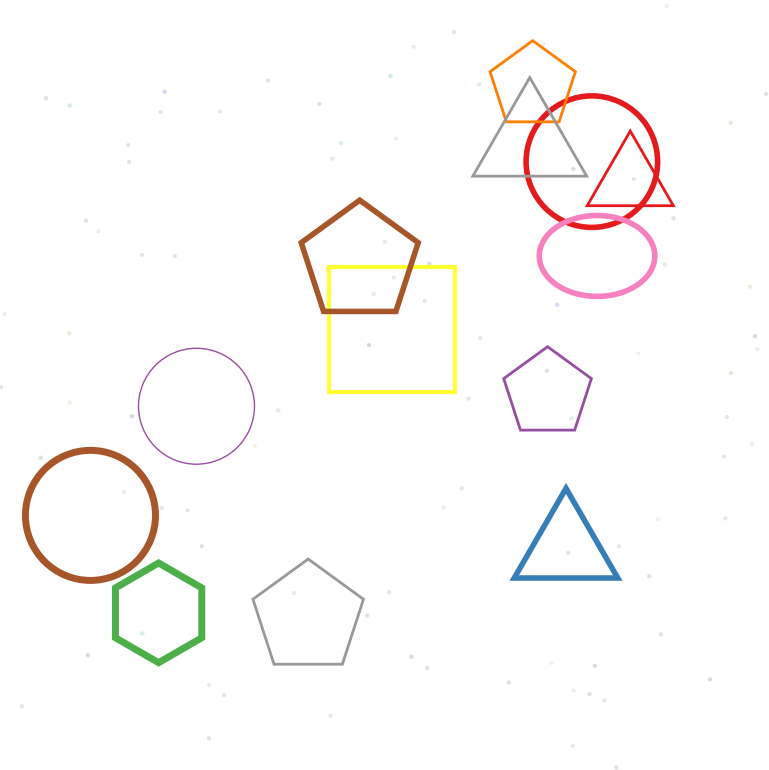[{"shape": "circle", "thickness": 2, "radius": 0.43, "center": [0.769, 0.79]}, {"shape": "triangle", "thickness": 1, "radius": 0.32, "center": [0.819, 0.765]}, {"shape": "triangle", "thickness": 2, "radius": 0.39, "center": [0.735, 0.288]}, {"shape": "hexagon", "thickness": 2.5, "radius": 0.32, "center": [0.206, 0.204]}, {"shape": "pentagon", "thickness": 1, "radius": 0.3, "center": [0.711, 0.49]}, {"shape": "circle", "thickness": 0.5, "radius": 0.38, "center": [0.255, 0.472]}, {"shape": "pentagon", "thickness": 1, "radius": 0.29, "center": [0.692, 0.889]}, {"shape": "square", "thickness": 1.5, "radius": 0.41, "center": [0.509, 0.572]}, {"shape": "pentagon", "thickness": 2, "radius": 0.4, "center": [0.467, 0.66]}, {"shape": "circle", "thickness": 2.5, "radius": 0.42, "center": [0.117, 0.331]}, {"shape": "oval", "thickness": 2, "radius": 0.38, "center": [0.775, 0.668]}, {"shape": "pentagon", "thickness": 1, "radius": 0.38, "center": [0.4, 0.198]}, {"shape": "triangle", "thickness": 1, "radius": 0.43, "center": [0.688, 0.814]}]